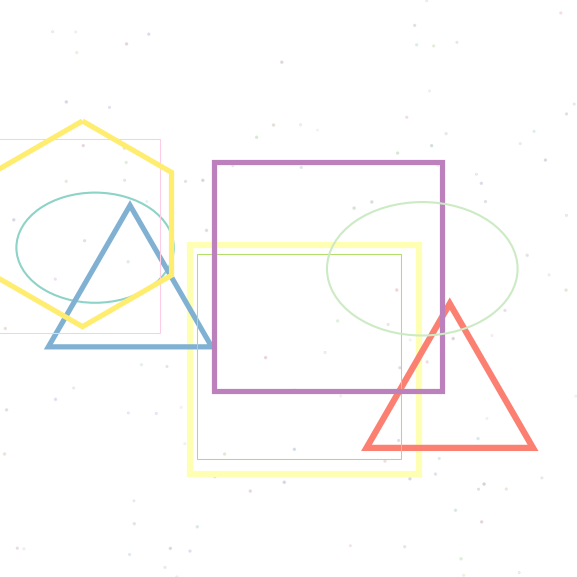[{"shape": "oval", "thickness": 1, "radius": 0.68, "center": [0.165, 0.57]}, {"shape": "square", "thickness": 3, "radius": 0.99, "center": [0.528, 0.377]}, {"shape": "triangle", "thickness": 3, "radius": 0.83, "center": [0.779, 0.307]}, {"shape": "triangle", "thickness": 2.5, "radius": 0.82, "center": [0.225, 0.48]}, {"shape": "square", "thickness": 0.5, "radius": 0.89, "center": [0.518, 0.381]}, {"shape": "square", "thickness": 0.5, "radius": 0.84, "center": [0.108, 0.59]}, {"shape": "square", "thickness": 2.5, "radius": 0.99, "center": [0.568, 0.52]}, {"shape": "oval", "thickness": 1, "radius": 0.83, "center": [0.731, 0.534]}, {"shape": "hexagon", "thickness": 2.5, "radius": 0.89, "center": [0.143, 0.612]}]